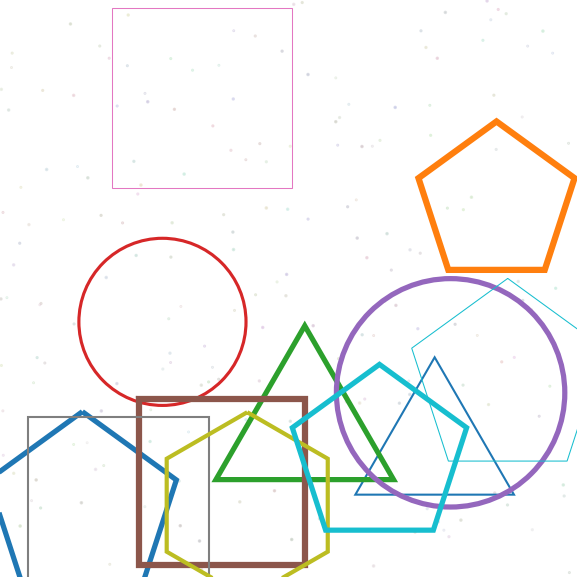[{"shape": "pentagon", "thickness": 2.5, "radius": 0.86, "center": [0.143, 0.115]}, {"shape": "triangle", "thickness": 1, "radius": 0.79, "center": [0.753, 0.222]}, {"shape": "pentagon", "thickness": 3, "radius": 0.71, "center": [0.86, 0.647]}, {"shape": "triangle", "thickness": 2.5, "radius": 0.89, "center": [0.528, 0.257]}, {"shape": "circle", "thickness": 1.5, "radius": 0.72, "center": [0.281, 0.442]}, {"shape": "circle", "thickness": 2.5, "radius": 0.99, "center": [0.78, 0.319]}, {"shape": "square", "thickness": 3, "radius": 0.72, "center": [0.384, 0.164]}, {"shape": "square", "thickness": 0.5, "radius": 0.78, "center": [0.349, 0.83]}, {"shape": "square", "thickness": 1, "radius": 0.78, "center": [0.204, 0.12]}, {"shape": "hexagon", "thickness": 2, "radius": 0.81, "center": [0.428, 0.124]}, {"shape": "pentagon", "thickness": 0.5, "radius": 0.87, "center": [0.879, 0.342]}, {"shape": "pentagon", "thickness": 2.5, "radius": 0.79, "center": [0.657, 0.209]}]